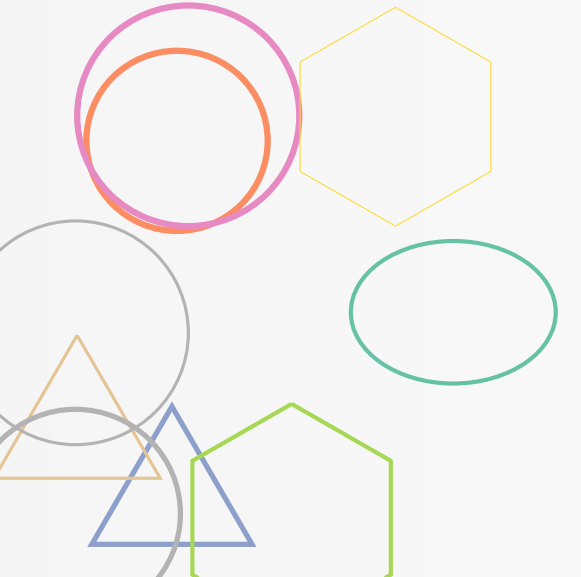[{"shape": "oval", "thickness": 2, "radius": 0.88, "center": [0.78, 0.458]}, {"shape": "circle", "thickness": 3, "radius": 0.78, "center": [0.305, 0.755]}, {"shape": "triangle", "thickness": 2.5, "radius": 0.8, "center": [0.296, 0.136]}, {"shape": "circle", "thickness": 3, "radius": 0.96, "center": [0.324, 0.799]}, {"shape": "hexagon", "thickness": 2, "radius": 0.99, "center": [0.502, 0.103]}, {"shape": "hexagon", "thickness": 0.5, "radius": 0.95, "center": [0.68, 0.797]}, {"shape": "triangle", "thickness": 1.5, "radius": 0.83, "center": [0.133, 0.254]}, {"shape": "circle", "thickness": 2.5, "radius": 0.9, "center": [0.13, 0.11]}, {"shape": "circle", "thickness": 1.5, "radius": 0.97, "center": [0.13, 0.423]}]